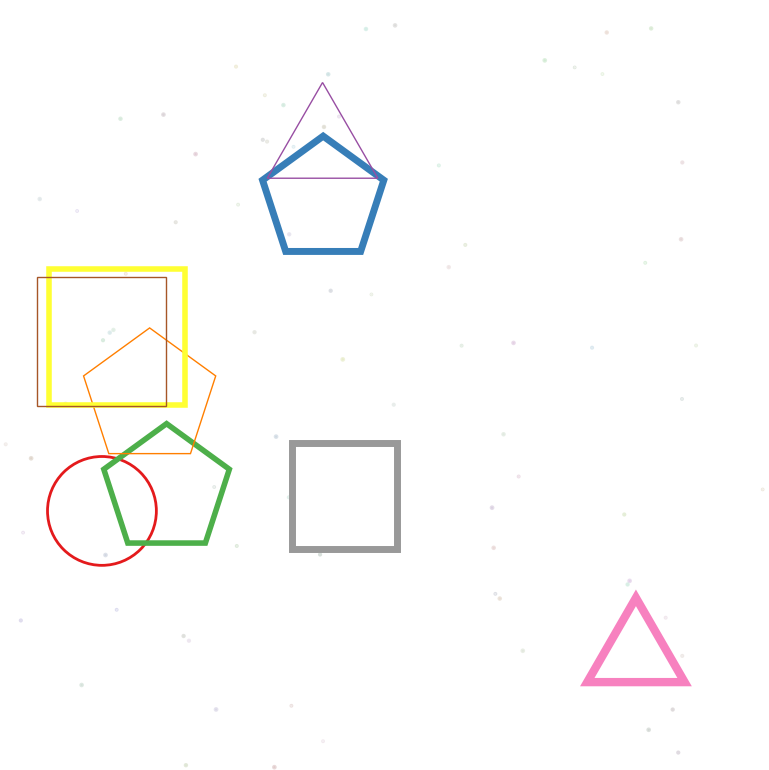[{"shape": "circle", "thickness": 1, "radius": 0.35, "center": [0.132, 0.336]}, {"shape": "pentagon", "thickness": 2.5, "radius": 0.41, "center": [0.42, 0.74]}, {"shape": "pentagon", "thickness": 2, "radius": 0.43, "center": [0.216, 0.364]}, {"shape": "triangle", "thickness": 0.5, "radius": 0.41, "center": [0.419, 0.81]}, {"shape": "pentagon", "thickness": 0.5, "radius": 0.45, "center": [0.194, 0.484]}, {"shape": "square", "thickness": 2, "radius": 0.44, "center": [0.152, 0.563]}, {"shape": "square", "thickness": 0.5, "radius": 0.42, "center": [0.131, 0.556]}, {"shape": "triangle", "thickness": 3, "radius": 0.36, "center": [0.826, 0.151]}, {"shape": "square", "thickness": 2.5, "radius": 0.34, "center": [0.447, 0.356]}]